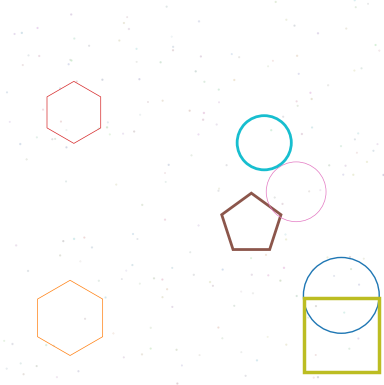[{"shape": "circle", "thickness": 1, "radius": 0.49, "center": [0.887, 0.233]}, {"shape": "hexagon", "thickness": 0.5, "radius": 0.49, "center": [0.182, 0.174]}, {"shape": "hexagon", "thickness": 0.5, "radius": 0.4, "center": [0.192, 0.708]}, {"shape": "pentagon", "thickness": 2, "radius": 0.4, "center": [0.653, 0.417]}, {"shape": "circle", "thickness": 0.5, "radius": 0.39, "center": [0.769, 0.502]}, {"shape": "square", "thickness": 2.5, "radius": 0.48, "center": [0.887, 0.129]}, {"shape": "circle", "thickness": 2, "radius": 0.35, "center": [0.686, 0.629]}]